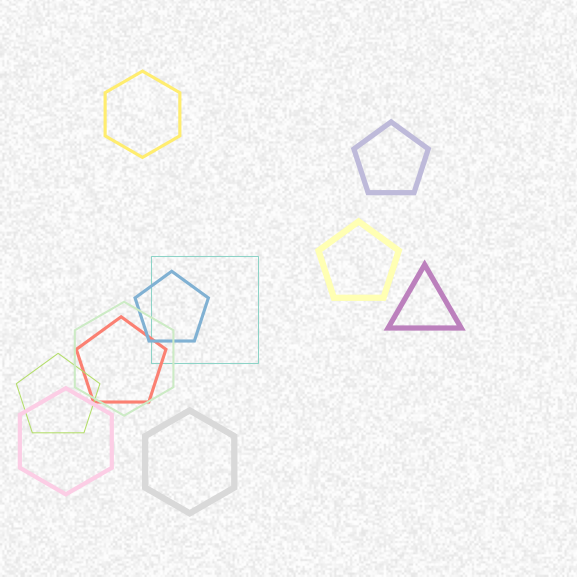[{"shape": "square", "thickness": 0.5, "radius": 0.46, "center": [0.354, 0.464]}, {"shape": "pentagon", "thickness": 3, "radius": 0.37, "center": [0.621, 0.543]}, {"shape": "pentagon", "thickness": 2.5, "radius": 0.34, "center": [0.677, 0.72]}, {"shape": "pentagon", "thickness": 1.5, "radius": 0.41, "center": [0.21, 0.369]}, {"shape": "pentagon", "thickness": 1.5, "radius": 0.33, "center": [0.297, 0.463]}, {"shape": "pentagon", "thickness": 0.5, "radius": 0.38, "center": [0.101, 0.311]}, {"shape": "hexagon", "thickness": 2, "radius": 0.46, "center": [0.114, 0.235]}, {"shape": "hexagon", "thickness": 3, "radius": 0.45, "center": [0.329, 0.199]}, {"shape": "triangle", "thickness": 2.5, "radius": 0.37, "center": [0.735, 0.468]}, {"shape": "hexagon", "thickness": 1, "radius": 0.49, "center": [0.215, 0.378]}, {"shape": "hexagon", "thickness": 1.5, "radius": 0.37, "center": [0.247, 0.801]}]